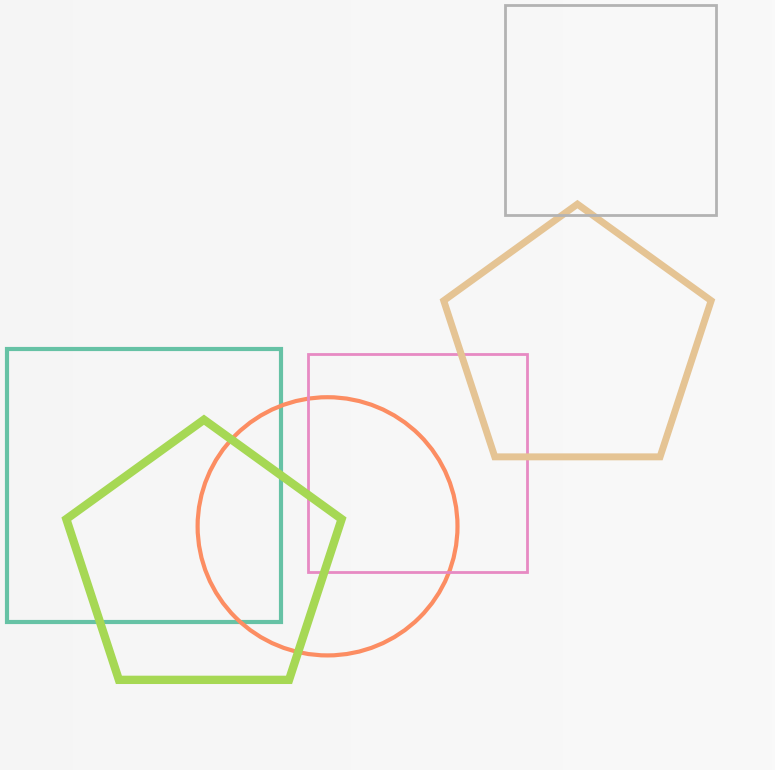[{"shape": "square", "thickness": 1.5, "radius": 0.89, "center": [0.186, 0.37]}, {"shape": "circle", "thickness": 1.5, "radius": 0.84, "center": [0.423, 0.316]}, {"shape": "square", "thickness": 1, "radius": 0.71, "center": [0.538, 0.399]}, {"shape": "pentagon", "thickness": 3, "radius": 0.93, "center": [0.263, 0.268]}, {"shape": "pentagon", "thickness": 2.5, "radius": 0.91, "center": [0.745, 0.553]}, {"shape": "square", "thickness": 1, "radius": 0.68, "center": [0.788, 0.857]}]